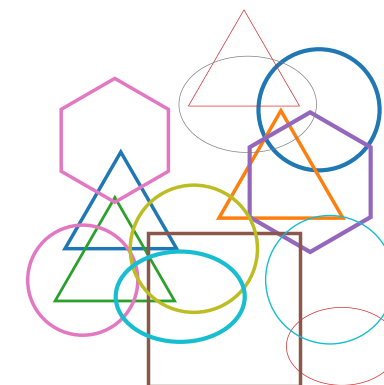[{"shape": "circle", "thickness": 3, "radius": 0.79, "center": [0.829, 0.715]}, {"shape": "triangle", "thickness": 2.5, "radius": 0.84, "center": [0.314, 0.438]}, {"shape": "triangle", "thickness": 2.5, "radius": 0.93, "center": [0.73, 0.526]}, {"shape": "triangle", "thickness": 2, "radius": 0.9, "center": [0.298, 0.308]}, {"shape": "oval", "thickness": 0.5, "radius": 0.72, "center": [0.888, 0.1]}, {"shape": "triangle", "thickness": 0.5, "radius": 0.83, "center": [0.634, 0.808]}, {"shape": "hexagon", "thickness": 3, "radius": 0.91, "center": [0.806, 0.527]}, {"shape": "square", "thickness": 2.5, "radius": 0.99, "center": [0.581, 0.196]}, {"shape": "hexagon", "thickness": 2.5, "radius": 0.8, "center": [0.298, 0.636]}, {"shape": "circle", "thickness": 2.5, "radius": 0.71, "center": [0.215, 0.272]}, {"shape": "oval", "thickness": 0.5, "radius": 0.89, "center": [0.643, 0.729]}, {"shape": "circle", "thickness": 2.5, "radius": 0.83, "center": [0.504, 0.354]}, {"shape": "circle", "thickness": 1, "radius": 0.83, "center": [0.857, 0.273]}, {"shape": "oval", "thickness": 3, "radius": 0.84, "center": [0.468, 0.229]}]